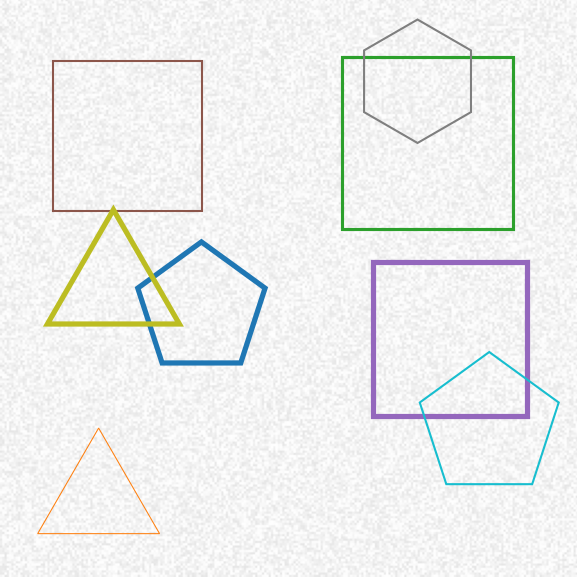[{"shape": "pentagon", "thickness": 2.5, "radius": 0.58, "center": [0.349, 0.464]}, {"shape": "triangle", "thickness": 0.5, "radius": 0.61, "center": [0.171, 0.136]}, {"shape": "square", "thickness": 1.5, "radius": 0.74, "center": [0.74, 0.751]}, {"shape": "square", "thickness": 2.5, "radius": 0.67, "center": [0.779, 0.412]}, {"shape": "square", "thickness": 1, "radius": 0.65, "center": [0.221, 0.763]}, {"shape": "hexagon", "thickness": 1, "radius": 0.53, "center": [0.723, 0.858]}, {"shape": "triangle", "thickness": 2.5, "radius": 0.66, "center": [0.196, 0.504]}, {"shape": "pentagon", "thickness": 1, "radius": 0.63, "center": [0.847, 0.263]}]